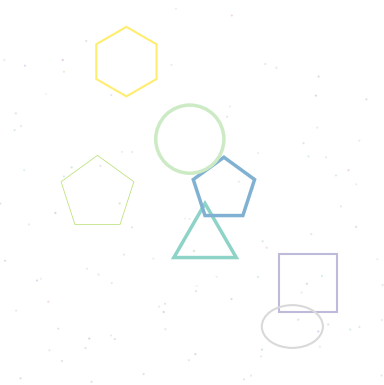[{"shape": "triangle", "thickness": 2.5, "radius": 0.47, "center": [0.533, 0.378]}, {"shape": "square", "thickness": 1.5, "radius": 0.37, "center": [0.8, 0.264]}, {"shape": "pentagon", "thickness": 2.5, "radius": 0.42, "center": [0.582, 0.508]}, {"shape": "pentagon", "thickness": 0.5, "radius": 0.5, "center": [0.253, 0.497]}, {"shape": "oval", "thickness": 1.5, "radius": 0.4, "center": [0.759, 0.152]}, {"shape": "circle", "thickness": 2.5, "radius": 0.44, "center": [0.493, 0.639]}, {"shape": "hexagon", "thickness": 1.5, "radius": 0.45, "center": [0.328, 0.84]}]